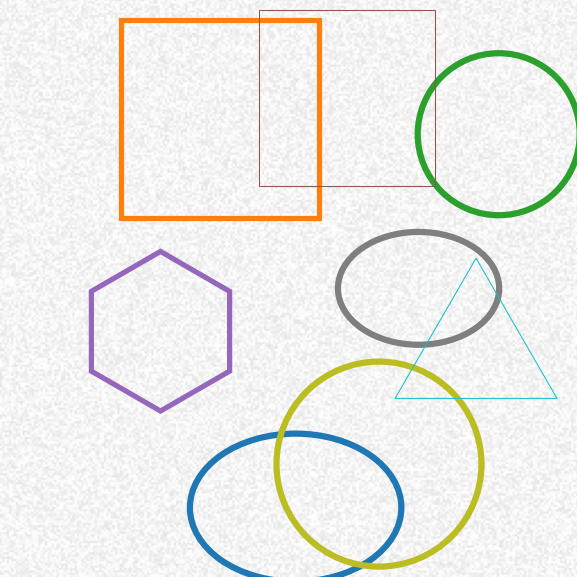[{"shape": "oval", "thickness": 3, "radius": 0.92, "center": [0.512, 0.12]}, {"shape": "square", "thickness": 2.5, "radius": 0.86, "center": [0.381, 0.794]}, {"shape": "circle", "thickness": 3, "radius": 0.7, "center": [0.864, 0.767]}, {"shape": "hexagon", "thickness": 2.5, "radius": 0.69, "center": [0.278, 0.426]}, {"shape": "square", "thickness": 0.5, "radius": 0.76, "center": [0.6, 0.829]}, {"shape": "oval", "thickness": 3, "radius": 0.7, "center": [0.725, 0.5]}, {"shape": "circle", "thickness": 3, "radius": 0.89, "center": [0.656, 0.196]}, {"shape": "triangle", "thickness": 0.5, "radius": 0.81, "center": [0.824, 0.39]}]